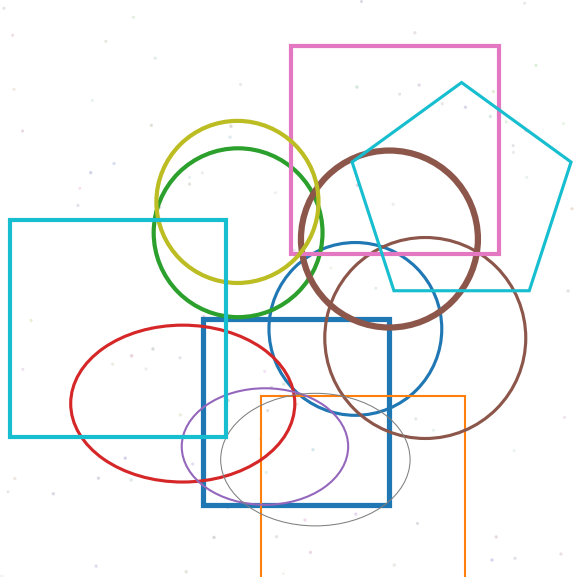[{"shape": "square", "thickness": 2.5, "radius": 0.81, "center": [0.513, 0.285]}, {"shape": "circle", "thickness": 1.5, "radius": 0.75, "center": [0.615, 0.43]}, {"shape": "square", "thickness": 1, "radius": 0.88, "center": [0.629, 0.136]}, {"shape": "circle", "thickness": 2, "radius": 0.73, "center": [0.412, 0.596]}, {"shape": "oval", "thickness": 1.5, "radius": 0.97, "center": [0.316, 0.3]}, {"shape": "oval", "thickness": 1, "radius": 0.72, "center": [0.459, 0.226]}, {"shape": "circle", "thickness": 3, "radius": 0.77, "center": [0.674, 0.585]}, {"shape": "circle", "thickness": 1.5, "radius": 0.87, "center": [0.736, 0.414]}, {"shape": "square", "thickness": 2, "radius": 0.9, "center": [0.684, 0.739]}, {"shape": "oval", "thickness": 0.5, "radius": 0.82, "center": [0.546, 0.203]}, {"shape": "circle", "thickness": 2, "radius": 0.7, "center": [0.411, 0.649]}, {"shape": "pentagon", "thickness": 1.5, "radius": 1.0, "center": [0.799, 0.657]}, {"shape": "square", "thickness": 2, "radius": 0.94, "center": [0.205, 0.43]}]